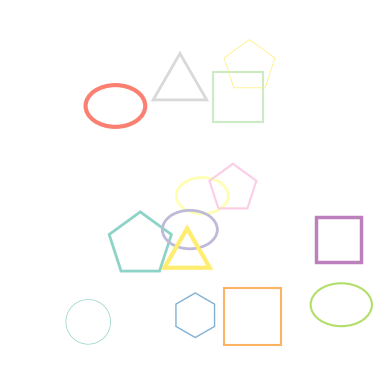[{"shape": "pentagon", "thickness": 2, "radius": 0.42, "center": [0.364, 0.365]}, {"shape": "circle", "thickness": 0.5, "radius": 0.29, "center": [0.229, 0.164]}, {"shape": "oval", "thickness": 2, "radius": 0.34, "center": [0.525, 0.492]}, {"shape": "oval", "thickness": 2, "radius": 0.36, "center": [0.493, 0.404]}, {"shape": "oval", "thickness": 3, "radius": 0.39, "center": [0.3, 0.725]}, {"shape": "hexagon", "thickness": 1, "radius": 0.29, "center": [0.507, 0.181]}, {"shape": "square", "thickness": 1.5, "radius": 0.37, "center": [0.655, 0.178]}, {"shape": "oval", "thickness": 1.5, "radius": 0.4, "center": [0.886, 0.208]}, {"shape": "pentagon", "thickness": 1.5, "radius": 0.32, "center": [0.605, 0.511]}, {"shape": "triangle", "thickness": 2, "radius": 0.4, "center": [0.467, 0.781]}, {"shape": "square", "thickness": 2.5, "radius": 0.29, "center": [0.88, 0.377]}, {"shape": "square", "thickness": 1.5, "radius": 0.32, "center": [0.619, 0.748]}, {"shape": "pentagon", "thickness": 0.5, "radius": 0.35, "center": [0.648, 0.828]}, {"shape": "triangle", "thickness": 3, "radius": 0.34, "center": [0.486, 0.339]}]